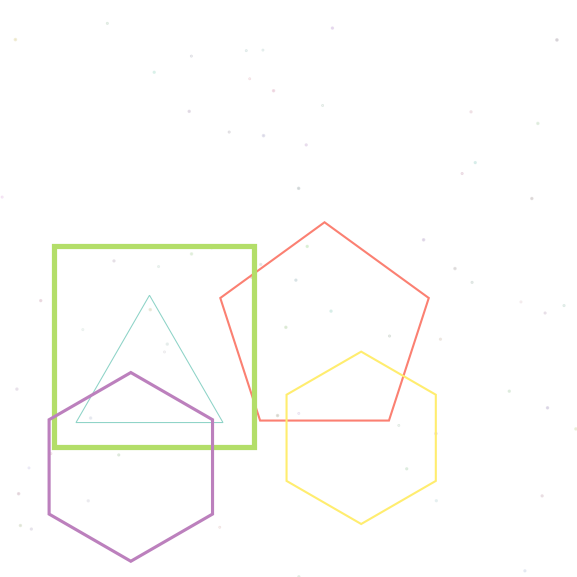[{"shape": "triangle", "thickness": 0.5, "radius": 0.73, "center": [0.259, 0.341]}, {"shape": "pentagon", "thickness": 1, "radius": 0.95, "center": [0.562, 0.424]}, {"shape": "square", "thickness": 2.5, "radius": 0.87, "center": [0.266, 0.399]}, {"shape": "hexagon", "thickness": 1.5, "radius": 0.82, "center": [0.227, 0.191]}, {"shape": "hexagon", "thickness": 1, "radius": 0.75, "center": [0.625, 0.241]}]